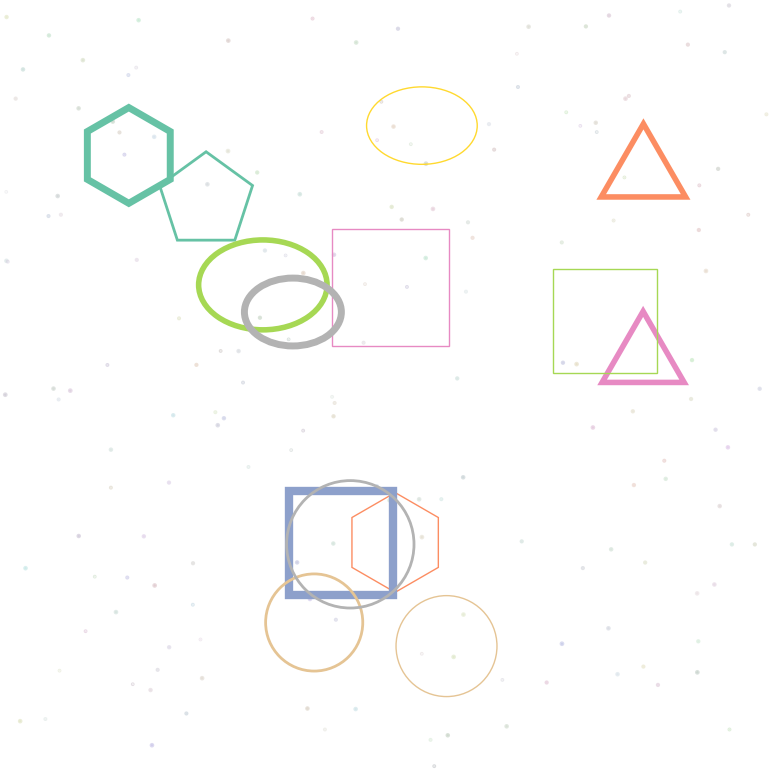[{"shape": "pentagon", "thickness": 1, "radius": 0.32, "center": [0.268, 0.739]}, {"shape": "hexagon", "thickness": 2.5, "radius": 0.31, "center": [0.167, 0.798]}, {"shape": "hexagon", "thickness": 0.5, "radius": 0.32, "center": [0.513, 0.296]}, {"shape": "triangle", "thickness": 2, "radius": 0.32, "center": [0.836, 0.776]}, {"shape": "square", "thickness": 3, "radius": 0.34, "center": [0.443, 0.295]}, {"shape": "triangle", "thickness": 2, "radius": 0.31, "center": [0.835, 0.534]}, {"shape": "square", "thickness": 0.5, "radius": 0.38, "center": [0.507, 0.627]}, {"shape": "oval", "thickness": 2, "radius": 0.42, "center": [0.341, 0.63]}, {"shape": "square", "thickness": 0.5, "radius": 0.34, "center": [0.786, 0.583]}, {"shape": "oval", "thickness": 0.5, "radius": 0.36, "center": [0.548, 0.837]}, {"shape": "circle", "thickness": 1, "radius": 0.32, "center": [0.408, 0.192]}, {"shape": "circle", "thickness": 0.5, "radius": 0.33, "center": [0.58, 0.161]}, {"shape": "oval", "thickness": 2.5, "radius": 0.31, "center": [0.38, 0.595]}, {"shape": "circle", "thickness": 1, "radius": 0.41, "center": [0.455, 0.293]}]